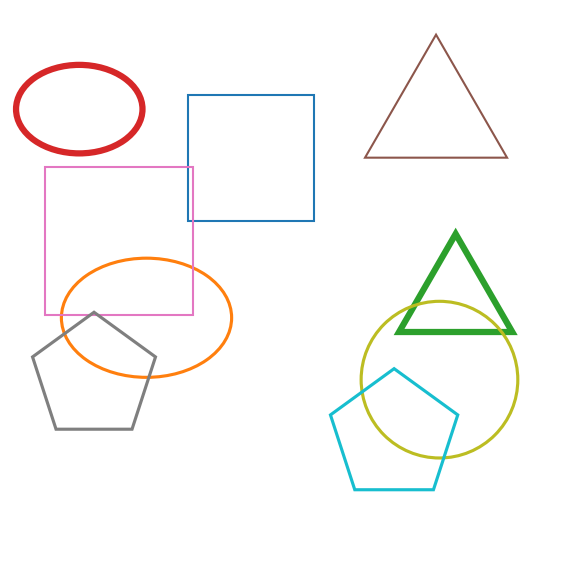[{"shape": "square", "thickness": 1, "radius": 0.54, "center": [0.435, 0.725]}, {"shape": "oval", "thickness": 1.5, "radius": 0.74, "center": [0.254, 0.449]}, {"shape": "triangle", "thickness": 3, "radius": 0.57, "center": [0.789, 0.481]}, {"shape": "oval", "thickness": 3, "radius": 0.55, "center": [0.137, 0.81]}, {"shape": "triangle", "thickness": 1, "radius": 0.71, "center": [0.755, 0.797]}, {"shape": "square", "thickness": 1, "radius": 0.64, "center": [0.206, 0.582]}, {"shape": "pentagon", "thickness": 1.5, "radius": 0.56, "center": [0.163, 0.346]}, {"shape": "circle", "thickness": 1.5, "radius": 0.68, "center": [0.761, 0.342]}, {"shape": "pentagon", "thickness": 1.5, "radius": 0.58, "center": [0.682, 0.245]}]